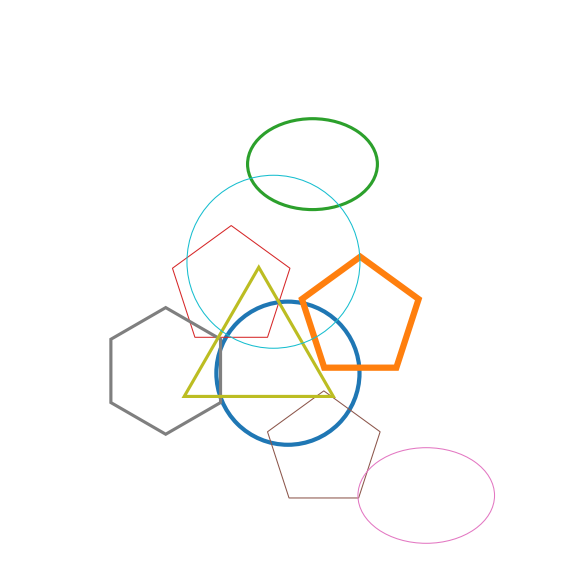[{"shape": "circle", "thickness": 2, "radius": 0.62, "center": [0.499, 0.353]}, {"shape": "pentagon", "thickness": 3, "radius": 0.53, "center": [0.624, 0.448]}, {"shape": "oval", "thickness": 1.5, "radius": 0.56, "center": [0.541, 0.715]}, {"shape": "pentagon", "thickness": 0.5, "radius": 0.53, "center": [0.4, 0.502]}, {"shape": "pentagon", "thickness": 0.5, "radius": 0.51, "center": [0.561, 0.22]}, {"shape": "oval", "thickness": 0.5, "radius": 0.59, "center": [0.738, 0.141]}, {"shape": "hexagon", "thickness": 1.5, "radius": 0.55, "center": [0.287, 0.357]}, {"shape": "triangle", "thickness": 1.5, "radius": 0.75, "center": [0.448, 0.387]}, {"shape": "circle", "thickness": 0.5, "radius": 0.75, "center": [0.474, 0.546]}]